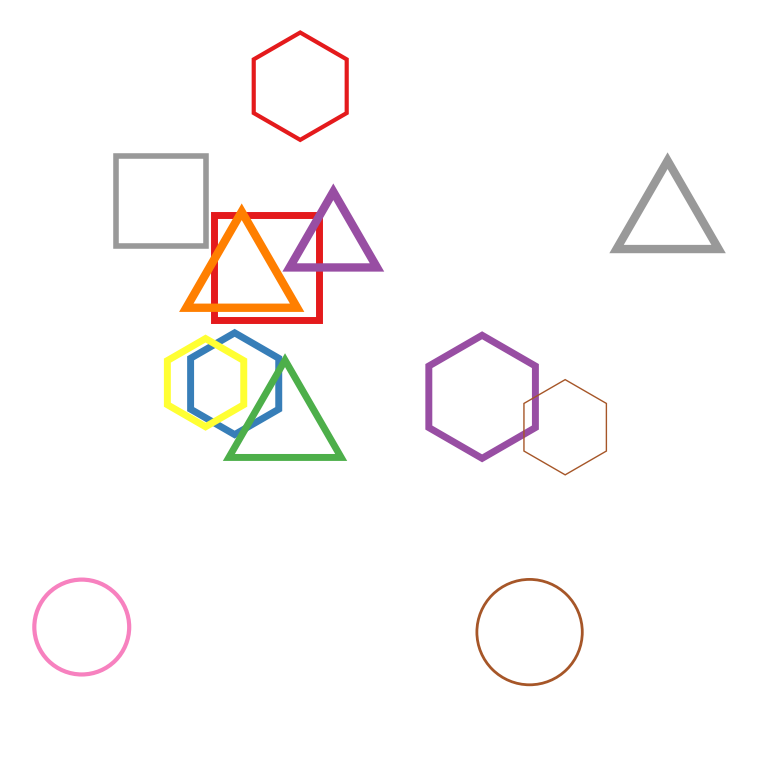[{"shape": "hexagon", "thickness": 1.5, "radius": 0.35, "center": [0.39, 0.888]}, {"shape": "square", "thickness": 2.5, "radius": 0.34, "center": [0.346, 0.653]}, {"shape": "hexagon", "thickness": 2.5, "radius": 0.33, "center": [0.305, 0.502]}, {"shape": "triangle", "thickness": 2.5, "radius": 0.42, "center": [0.37, 0.448]}, {"shape": "hexagon", "thickness": 2.5, "radius": 0.4, "center": [0.626, 0.485]}, {"shape": "triangle", "thickness": 3, "radius": 0.33, "center": [0.433, 0.685]}, {"shape": "triangle", "thickness": 3, "radius": 0.42, "center": [0.314, 0.642]}, {"shape": "hexagon", "thickness": 2.5, "radius": 0.29, "center": [0.267, 0.503]}, {"shape": "circle", "thickness": 1, "radius": 0.34, "center": [0.688, 0.179]}, {"shape": "hexagon", "thickness": 0.5, "radius": 0.31, "center": [0.734, 0.445]}, {"shape": "circle", "thickness": 1.5, "radius": 0.31, "center": [0.106, 0.186]}, {"shape": "triangle", "thickness": 3, "radius": 0.38, "center": [0.867, 0.715]}, {"shape": "square", "thickness": 2, "radius": 0.29, "center": [0.209, 0.739]}]